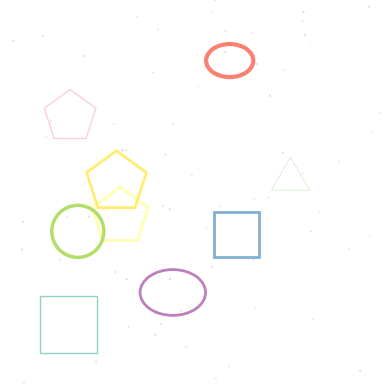[{"shape": "square", "thickness": 1, "radius": 0.37, "center": [0.179, 0.157]}, {"shape": "pentagon", "thickness": 2, "radius": 0.38, "center": [0.312, 0.437]}, {"shape": "oval", "thickness": 3, "radius": 0.31, "center": [0.597, 0.843]}, {"shape": "square", "thickness": 2, "radius": 0.29, "center": [0.614, 0.391]}, {"shape": "circle", "thickness": 2.5, "radius": 0.34, "center": [0.202, 0.399]}, {"shape": "pentagon", "thickness": 1, "radius": 0.35, "center": [0.182, 0.697]}, {"shape": "oval", "thickness": 2, "radius": 0.43, "center": [0.449, 0.24]}, {"shape": "triangle", "thickness": 0.5, "radius": 0.29, "center": [0.754, 0.535]}, {"shape": "pentagon", "thickness": 2, "radius": 0.41, "center": [0.302, 0.527]}]